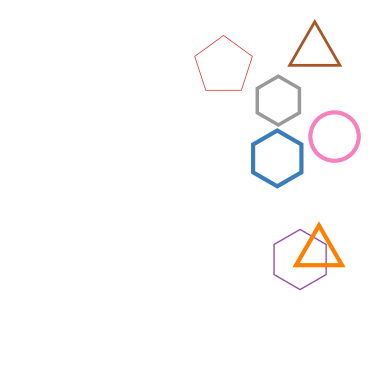[{"shape": "pentagon", "thickness": 0.5, "radius": 0.39, "center": [0.581, 0.829]}, {"shape": "hexagon", "thickness": 3, "radius": 0.36, "center": [0.72, 0.589]}, {"shape": "hexagon", "thickness": 1, "radius": 0.39, "center": [0.779, 0.326]}, {"shape": "triangle", "thickness": 3, "radius": 0.34, "center": [0.829, 0.346]}, {"shape": "triangle", "thickness": 2, "radius": 0.38, "center": [0.818, 0.868]}, {"shape": "circle", "thickness": 3, "radius": 0.31, "center": [0.869, 0.645]}, {"shape": "hexagon", "thickness": 2.5, "radius": 0.32, "center": [0.723, 0.739]}]